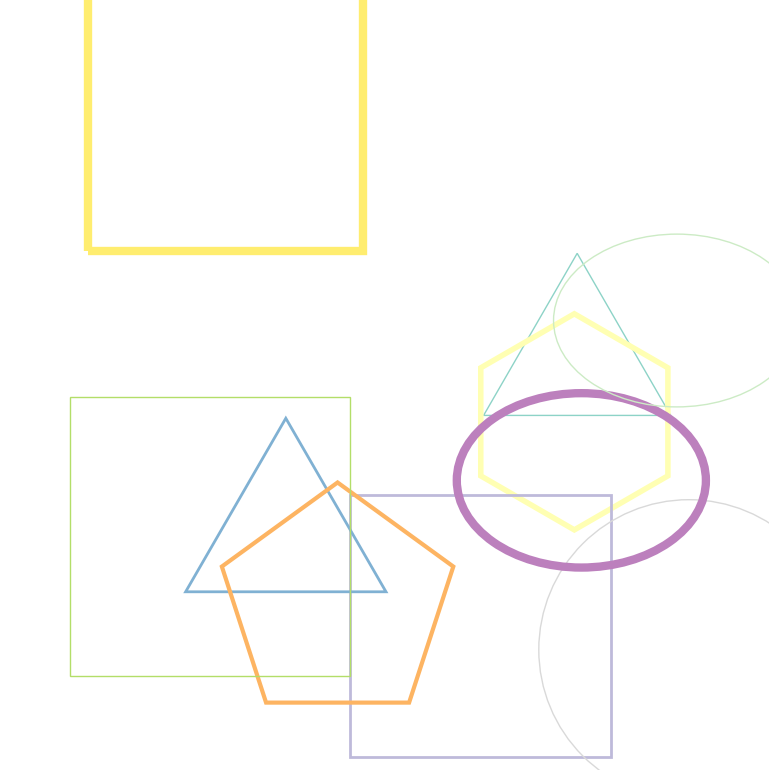[{"shape": "triangle", "thickness": 0.5, "radius": 0.7, "center": [0.75, 0.531]}, {"shape": "hexagon", "thickness": 2, "radius": 0.7, "center": [0.746, 0.452]}, {"shape": "square", "thickness": 1, "radius": 0.85, "center": [0.624, 0.187]}, {"shape": "triangle", "thickness": 1, "radius": 0.75, "center": [0.371, 0.307]}, {"shape": "pentagon", "thickness": 1.5, "radius": 0.79, "center": [0.438, 0.215]}, {"shape": "square", "thickness": 0.5, "radius": 0.91, "center": [0.273, 0.303]}, {"shape": "circle", "thickness": 0.5, "radius": 0.97, "center": [0.895, 0.156]}, {"shape": "oval", "thickness": 3, "radius": 0.81, "center": [0.755, 0.376]}, {"shape": "oval", "thickness": 0.5, "radius": 0.8, "center": [0.879, 0.584]}, {"shape": "square", "thickness": 3, "radius": 0.89, "center": [0.293, 0.852]}]